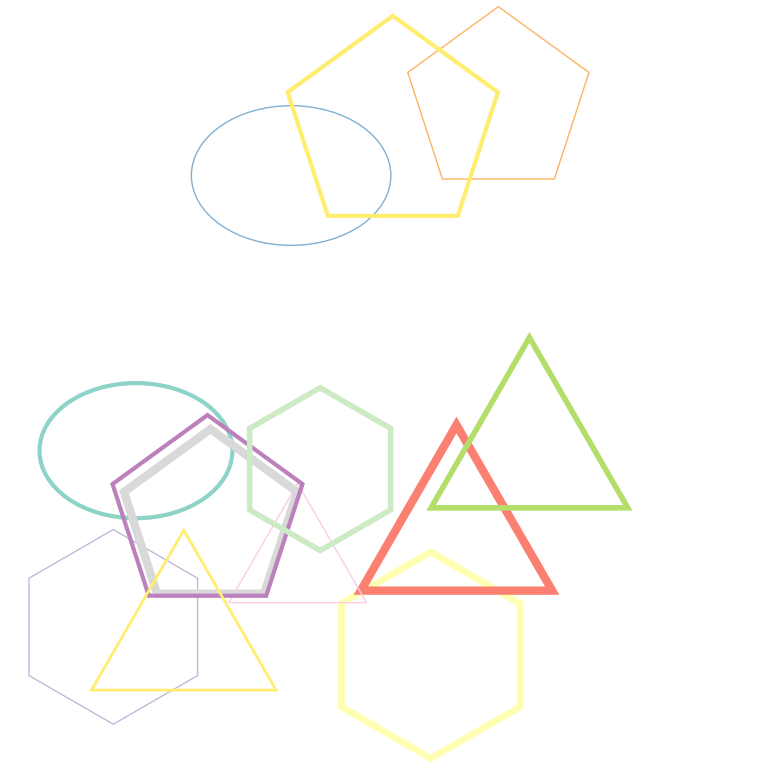[{"shape": "oval", "thickness": 1.5, "radius": 0.63, "center": [0.177, 0.415]}, {"shape": "hexagon", "thickness": 2.5, "radius": 0.67, "center": [0.559, 0.149]}, {"shape": "hexagon", "thickness": 0.5, "radius": 0.63, "center": [0.147, 0.186]}, {"shape": "triangle", "thickness": 3, "radius": 0.72, "center": [0.593, 0.305]}, {"shape": "oval", "thickness": 0.5, "radius": 0.65, "center": [0.378, 0.772]}, {"shape": "pentagon", "thickness": 0.5, "radius": 0.62, "center": [0.647, 0.868]}, {"shape": "triangle", "thickness": 2, "radius": 0.74, "center": [0.688, 0.414]}, {"shape": "triangle", "thickness": 0.5, "radius": 0.52, "center": [0.387, 0.269]}, {"shape": "pentagon", "thickness": 3, "radius": 0.59, "center": [0.273, 0.325]}, {"shape": "pentagon", "thickness": 1.5, "radius": 0.65, "center": [0.269, 0.331]}, {"shape": "hexagon", "thickness": 2, "radius": 0.53, "center": [0.416, 0.391]}, {"shape": "triangle", "thickness": 1, "radius": 0.69, "center": [0.239, 0.173]}, {"shape": "pentagon", "thickness": 1.5, "radius": 0.72, "center": [0.51, 0.836]}]